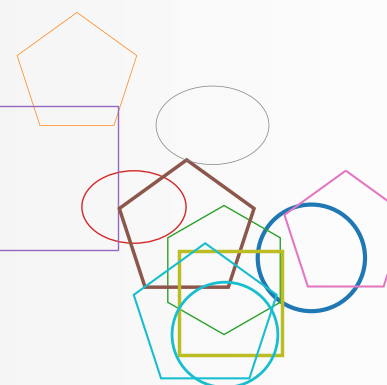[{"shape": "circle", "thickness": 3, "radius": 0.69, "center": [0.804, 0.33]}, {"shape": "pentagon", "thickness": 0.5, "radius": 0.81, "center": [0.199, 0.805]}, {"shape": "hexagon", "thickness": 1, "radius": 0.84, "center": [0.578, 0.299]}, {"shape": "oval", "thickness": 1, "radius": 0.67, "center": [0.346, 0.462]}, {"shape": "square", "thickness": 1, "radius": 0.94, "center": [0.116, 0.537]}, {"shape": "pentagon", "thickness": 2.5, "radius": 0.91, "center": [0.482, 0.402]}, {"shape": "pentagon", "thickness": 1.5, "radius": 0.83, "center": [0.892, 0.39]}, {"shape": "oval", "thickness": 0.5, "radius": 0.73, "center": [0.548, 0.675]}, {"shape": "square", "thickness": 2.5, "radius": 0.67, "center": [0.595, 0.213]}, {"shape": "circle", "thickness": 2, "radius": 0.68, "center": [0.581, 0.13]}, {"shape": "pentagon", "thickness": 1.5, "radius": 0.97, "center": [0.53, 0.174]}]